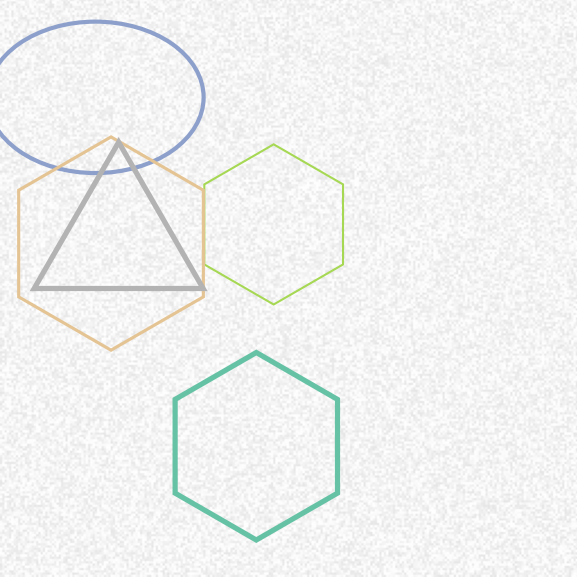[{"shape": "hexagon", "thickness": 2.5, "radius": 0.81, "center": [0.444, 0.226]}, {"shape": "oval", "thickness": 2, "radius": 0.94, "center": [0.165, 0.831]}, {"shape": "hexagon", "thickness": 1, "radius": 0.69, "center": [0.474, 0.611]}, {"shape": "hexagon", "thickness": 1.5, "radius": 0.92, "center": [0.192, 0.577]}, {"shape": "triangle", "thickness": 2.5, "radius": 0.84, "center": [0.205, 0.584]}]